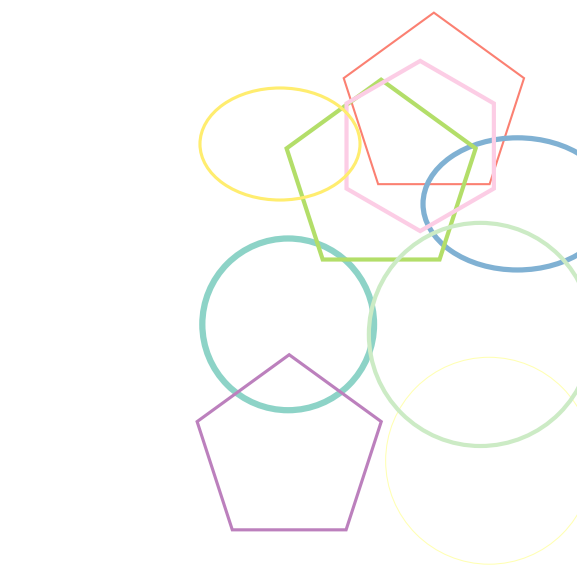[{"shape": "circle", "thickness": 3, "radius": 0.74, "center": [0.499, 0.437]}, {"shape": "circle", "thickness": 0.5, "radius": 0.9, "center": [0.847, 0.201]}, {"shape": "pentagon", "thickness": 1, "radius": 0.82, "center": [0.751, 0.813]}, {"shape": "oval", "thickness": 2.5, "radius": 0.82, "center": [0.896, 0.646]}, {"shape": "pentagon", "thickness": 2, "radius": 0.86, "center": [0.66, 0.689]}, {"shape": "hexagon", "thickness": 2, "radius": 0.74, "center": [0.728, 0.746]}, {"shape": "pentagon", "thickness": 1.5, "radius": 0.84, "center": [0.501, 0.217]}, {"shape": "circle", "thickness": 2, "radius": 0.97, "center": [0.832, 0.42]}, {"shape": "oval", "thickness": 1.5, "radius": 0.69, "center": [0.485, 0.75]}]